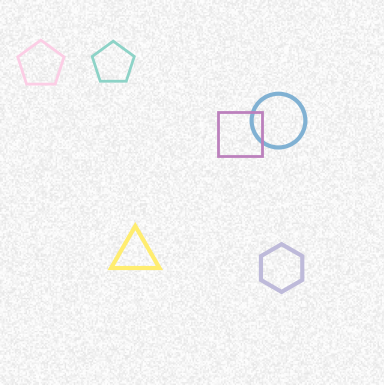[{"shape": "pentagon", "thickness": 2, "radius": 0.29, "center": [0.294, 0.836]}, {"shape": "hexagon", "thickness": 3, "radius": 0.31, "center": [0.731, 0.304]}, {"shape": "circle", "thickness": 3, "radius": 0.35, "center": [0.723, 0.687]}, {"shape": "pentagon", "thickness": 2, "radius": 0.32, "center": [0.106, 0.833]}, {"shape": "square", "thickness": 2, "radius": 0.29, "center": [0.623, 0.651]}, {"shape": "triangle", "thickness": 3, "radius": 0.36, "center": [0.351, 0.34]}]